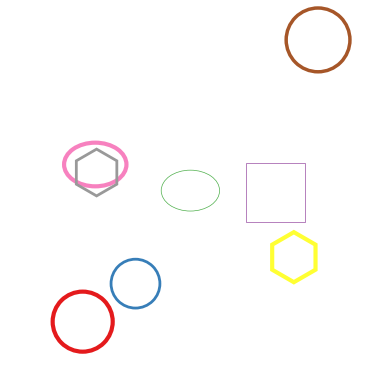[{"shape": "circle", "thickness": 3, "radius": 0.39, "center": [0.215, 0.165]}, {"shape": "circle", "thickness": 2, "radius": 0.32, "center": [0.352, 0.263]}, {"shape": "oval", "thickness": 0.5, "radius": 0.38, "center": [0.495, 0.505]}, {"shape": "square", "thickness": 0.5, "radius": 0.38, "center": [0.715, 0.499]}, {"shape": "hexagon", "thickness": 3, "radius": 0.32, "center": [0.763, 0.332]}, {"shape": "circle", "thickness": 2.5, "radius": 0.41, "center": [0.826, 0.896]}, {"shape": "oval", "thickness": 3, "radius": 0.41, "center": [0.247, 0.573]}, {"shape": "hexagon", "thickness": 2, "radius": 0.3, "center": [0.251, 0.552]}]